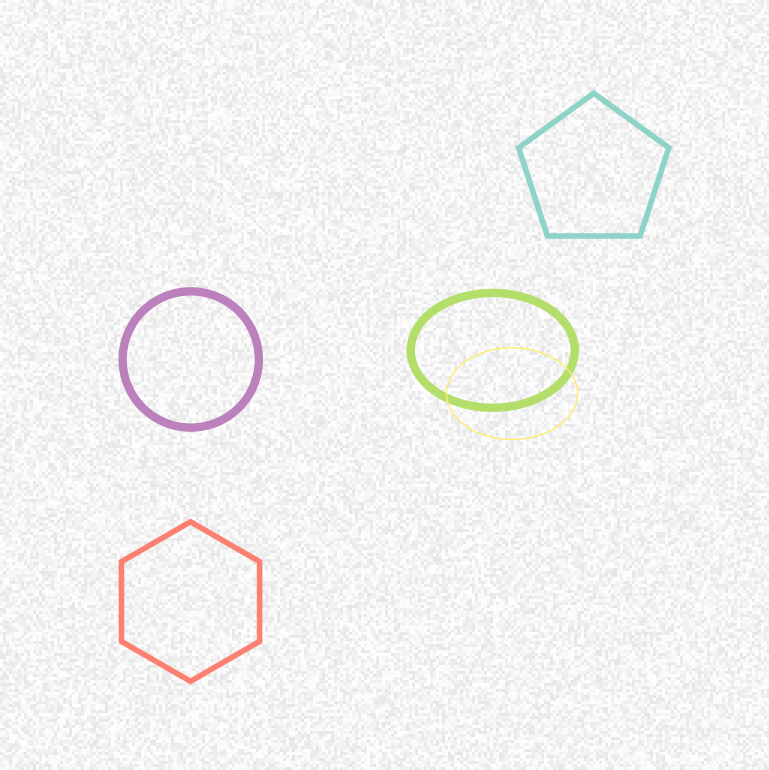[{"shape": "pentagon", "thickness": 2, "radius": 0.51, "center": [0.771, 0.776]}, {"shape": "hexagon", "thickness": 2, "radius": 0.52, "center": [0.247, 0.219]}, {"shape": "oval", "thickness": 3, "radius": 0.53, "center": [0.64, 0.545]}, {"shape": "circle", "thickness": 3, "radius": 0.44, "center": [0.248, 0.533]}, {"shape": "oval", "thickness": 0.5, "radius": 0.43, "center": [0.665, 0.489]}]